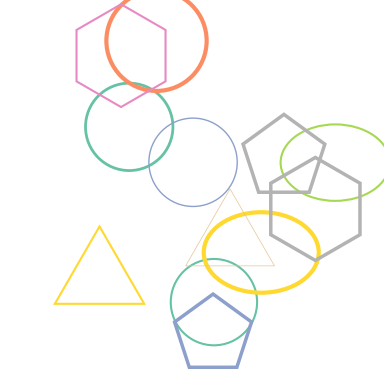[{"shape": "circle", "thickness": 2, "radius": 0.57, "center": [0.336, 0.671]}, {"shape": "circle", "thickness": 1.5, "radius": 0.56, "center": [0.556, 0.215]}, {"shape": "circle", "thickness": 3, "radius": 0.65, "center": [0.407, 0.894]}, {"shape": "pentagon", "thickness": 2.5, "radius": 0.53, "center": [0.553, 0.131]}, {"shape": "circle", "thickness": 1, "radius": 0.57, "center": [0.501, 0.578]}, {"shape": "hexagon", "thickness": 1.5, "radius": 0.67, "center": [0.314, 0.855]}, {"shape": "oval", "thickness": 1.5, "radius": 0.71, "center": [0.871, 0.578]}, {"shape": "oval", "thickness": 3, "radius": 0.75, "center": [0.679, 0.344]}, {"shape": "triangle", "thickness": 1.5, "radius": 0.67, "center": [0.258, 0.278]}, {"shape": "triangle", "thickness": 0.5, "radius": 0.67, "center": [0.598, 0.376]}, {"shape": "hexagon", "thickness": 2.5, "radius": 0.67, "center": [0.819, 0.457]}, {"shape": "pentagon", "thickness": 2.5, "radius": 0.56, "center": [0.737, 0.591]}]